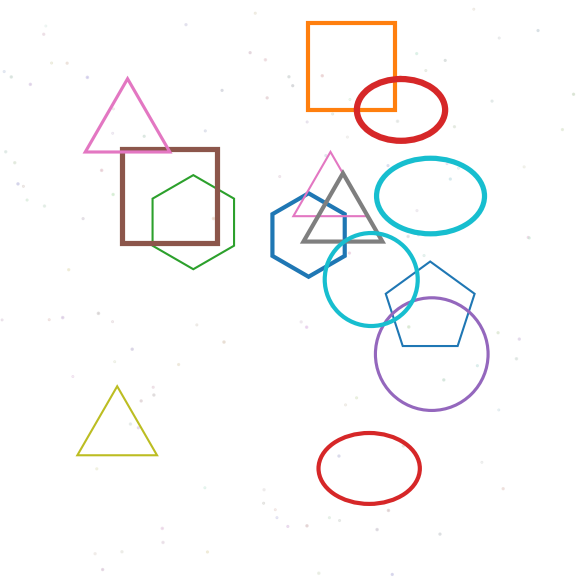[{"shape": "pentagon", "thickness": 1, "radius": 0.4, "center": [0.745, 0.465]}, {"shape": "hexagon", "thickness": 2, "radius": 0.36, "center": [0.534, 0.592]}, {"shape": "square", "thickness": 2, "radius": 0.38, "center": [0.609, 0.884]}, {"shape": "hexagon", "thickness": 1, "radius": 0.41, "center": [0.335, 0.614]}, {"shape": "oval", "thickness": 3, "radius": 0.38, "center": [0.694, 0.809]}, {"shape": "oval", "thickness": 2, "radius": 0.44, "center": [0.639, 0.188]}, {"shape": "circle", "thickness": 1.5, "radius": 0.49, "center": [0.748, 0.386]}, {"shape": "square", "thickness": 2.5, "radius": 0.41, "center": [0.294, 0.66]}, {"shape": "triangle", "thickness": 1.5, "radius": 0.42, "center": [0.221, 0.778]}, {"shape": "triangle", "thickness": 1, "radius": 0.37, "center": [0.572, 0.662]}, {"shape": "triangle", "thickness": 2, "radius": 0.39, "center": [0.594, 0.62]}, {"shape": "triangle", "thickness": 1, "radius": 0.4, "center": [0.203, 0.251]}, {"shape": "oval", "thickness": 2.5, "radius": 0.47, "center": [0.746, 0.66]}, {"shape": "circle", "thickness": 2, "radius": 0.4, "center": [0.643, 0.515]}]